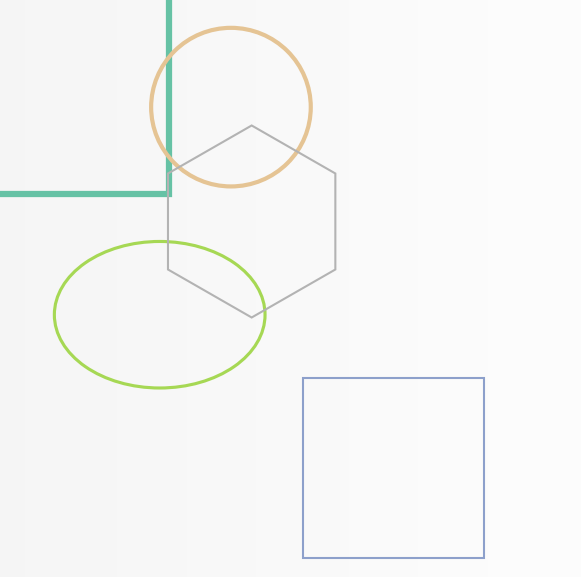[{"shape": "square", "thickness": 3, "radius": 0.85, "center": [0.12, 0.834]}, {"shape": "square", "thickness": 1, "radius": 0.78, "center": [0.677, 0.189]}, {"shape": "oval", "thickness": 1.5, "radius": 0.91, "center": [0.275, 0.454]}, {"shape": "circle", "thickness": 2, "radius": 0.69, "center": [0.397, 0.814]}, {"shape": "hexagon", "thickness": 1, "radius": 0.83, "center": [0.433, 0.616]}]